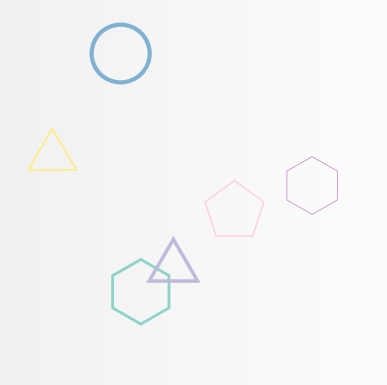[{"shape": "hexagon", "thickness": 2, "radius": 0.42, "center": [0.363, 0.242]}, {"shape": "triangle", "thickness": 2.5, "radius": 0.36, "center": [0.447, 0.306]}, {"shape": "circle", "thickness": 3, "radius": 0.37, "center": [0.311, 0.861]}, {"shape": "pentagon", "thickness": 1, "radius": 0.4, "center": [0.605, 0.451]}, {"shape": "hexagon", "thickness": 0.5, "radius": 0.38, "center": [0.805, 0.518]}, {"shape": "triangle", "thickness": 1, "radius": 0.36, "center": [0.135, 0.594]}]